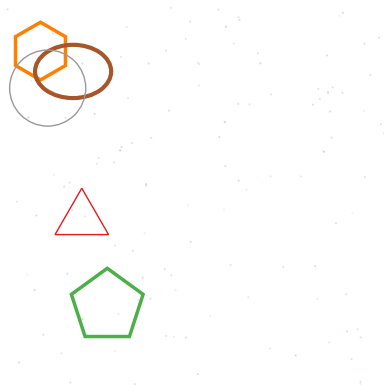[{"shape": "triangle", "thickness": 1, "radius": 0.4, "center": [0.212, 0.431]}, {"shape": "pentagon", "thickness": 2.5, "radius": 0.49, "center": [0.279, 0.205]}, {"shape": "hexagon", "thickness": 2.5, "radius": 0.37, "center": [0.105, 0.867]}, {"shape": "oval", "thickness": 3, "radius": 0.49, "center": [0.19, 0.814]}, {"shape": "circle", "thickness": 1, "radius": 0.49, "center": [0.124, 0.771]}]